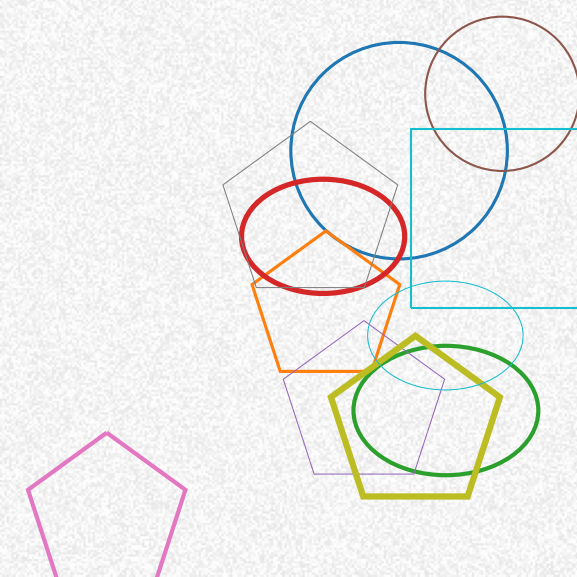[{"shape": "circle", "thickness": 1.5, "radius": 0.94, "center": [0.691, 0.738]}, {"shape": "pentagon", "thickness": 1.5, "radius": 0.67, "center": [0.564, 0.465]}, {"shape": "oval", "thickness": 2, "radius": 0.8, "center": [0.772, 0.288]}, {"shape": "oval", "thickness": 2.5, "radius": 0.71, "center": [0.56, 0.59]}, {"shape": "pentagon", "thickness": 0.5, "radius": 0.73, "center": [0.63, 0.297]}, {"shape": "circle", "thickness": 1, "radius": 0.67, "center": [0.87, 0.837]}, {"shape": "pentagon", "thickness": 2, "radius": 0.72, "center": [0.185, 0.107]}, {"shape": "pentagon", "thickness": 0.5, "radius": 0.8, "center": [0.537, 0.63]}, {"shape": "pentagon", "thickness": 3, "radius": 0.77, "center": [0.719, 0.264]}, {"shape": "square", "thickness": 1, "radius": 0.77, "center": [0.867, 0.62]}, {"shape": "oval", "thickness": 0.5, "radius": 0.67, "center": [0.771, 0.418]}]